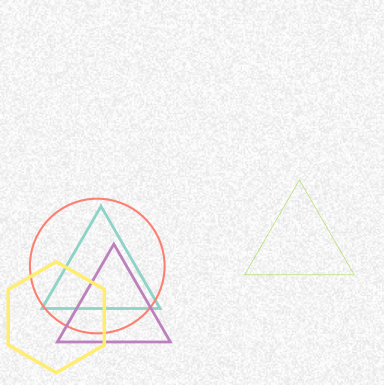[{"shape": "triangle", "thickness": 2, "radius": 0.89, "center": [0.262, 0.287]}, {"shape": "circle", "thickness": 1.5, "radius": 0.87, "center": [0.253, 0.309]}, {"shape": "triangle", "thickness": 0.5, "radius": 0.82, "center": [0.778, 0.368]}, {"shape": "triangle", "thickness": 2, "radius": 0.85, "center": [0.296, 0.197]}, {"shape": "hexagon", "thickness": 2.5, "radius": 0.72, "center": [0.146, 0.176]}]